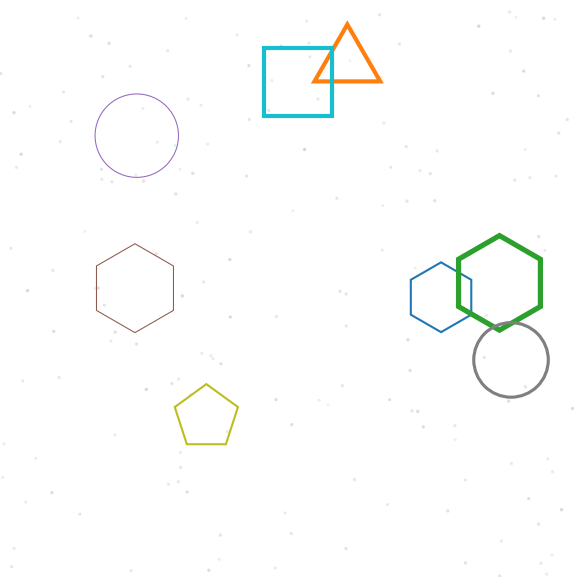[{"shape": "hexagon", "thickness": 1, "radius": 0.3, "center": [0.764, 0.484]}, {"shape": "triangle", "thickness": 2, "radius": 0.33, "center": [0.601, 0.891]}, {"shape": "hexagon", "thickness": 2.5, "radius": 0.41, "center": [0.865, 0.509]}, {"shape": "circle", "thickness": 0.5, "radius": 0.36, "center": [0.237, 0.764]}, {"shape": "hexagon", "thickness": 0.5, "radius": 0.38, "center": [0.234, 0.5]}, {"shape": "circle", "thickness": 1.5, "radius": 0.32, "center": [0.885, 0.376]}, {"shape": "pentagon", "thickness": 1, "radius": 0.29, "center": [0.357, 0.276]}, {"shape": "square", "thickness": 2, "radius": 0.29, "center": [0.516, 0.857]}]